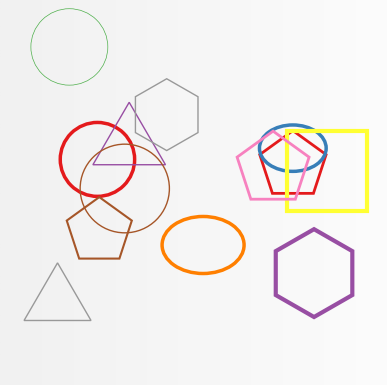[{"shape": "circle", "thickness": 2.5, "radius": 0.48, "center": [0.251, 0.586]}, {"shape": "pentagon", "thickness": 2, "radius": 0.45, "center": [0.756, 0.571]}, {"shape": "oval", "thickness": 2.5, "radius": 0.43, "center": [0.756, 0.615]}, {"shape": "circle", "thickness": 0.5, "radius": 0.5, "center": [0.179, 0.878]}, {"shape": "hexagon", "thickness": 3, "radius": 0.57, "center": [0.81, 0.291]}, {"shape": "triangle", "thickness": 1, "radius": 0.54, "center": [0.333, 0.626]}, {"shape": "oval", "thickness": 2.5, "radius": 0.53, "center": [0.524, 0.364]}, {"shape": "square", "thickness": 3, "radius": 0.52, "center": [0.843, 0.556]}, {"shape": "pentagon", "thickness": 1.5, "radius": 0.44, "center": [0.256, 0.4]}, {"shape": "circle", "thickness": 1, "radius": 0.58, "center": [0.322, 0.51]}, {"shape": "pentagon", "thickness": 2, "radius": 0.49, "center": [0.705, 0.562]}, {"shape": "triangle", "thickness": 1, "radius": 0.5, "center": [0.148, 0.217]}, {"shape": "hexagon", "thickness": 1, "radius": 0.47, "center": [0.43, 0.702]}]